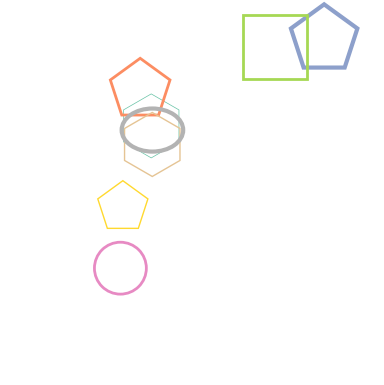[{"shape": "hexagon", "thickness": 0.5, "radius": 0.42, "center": [0.393, 0.673]}, {"shape": "pentagon", "thickness": 2, "radius": 0.41, "center": [0.364, 0.767]}, {"shape": "pentagon", "thickness": 3, "radius": 0.45, "center": [0.842, 0.898]}, {"shape": "circle", "thickness": 2, "radius": 0.34, "center": [0.313, 0.303]}, {"shape": "square", "thickness": 2, "radius": 0.41, "center": [0.715, 0.878]}, {"shape": "pentagon", "thickness": 1, "radius": 0.34, "center": [0.319, 0.462]}, {"shape": "hexagon", "thickness": 1, "radius": 0.42, "center": [0.395, 0.625]}, {"shape": "oval", "thickness": 3, "radius": 0.4, "center": [0.396, 0.662]}]